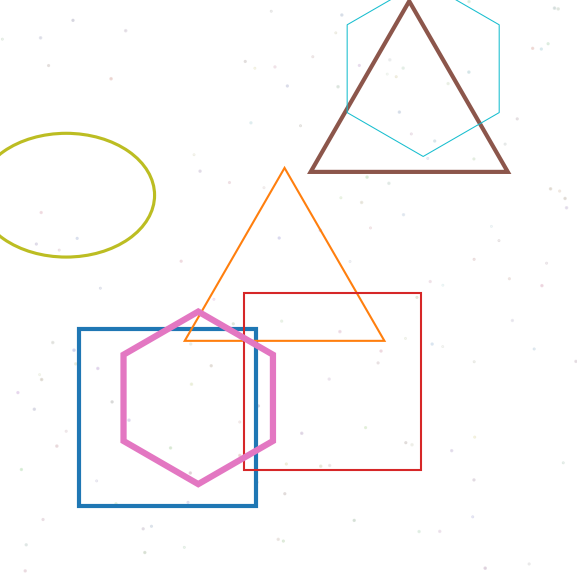[{"shape": "square", "thickness": 2, "radius": 0.77, "center": [0.29, 0.276]}, {"shape": "triangle", "thickness": 1, "radius": 1.0, "center": [0.493, 0.509]}, {"shape": "square", "thickness": 1, "radius": 0.77, "center": [0.576, 0.339]}, {"shape": "triangle", "thickness": 2, "radius": 0.99, "center": [0.709, 0.8]}, {"shape": "hexagon", "thickness": 3, "radius": 0.75, "center": [0.343, 0.31]}, {"shape": "oval", "thickness": 1.5, "radius": 0.77, "center": [0.115, 0.661]}, {"shape": "hexagon", "thickness": 0.5, "radius": 0.76, "center": [0.733, 0.88]}]